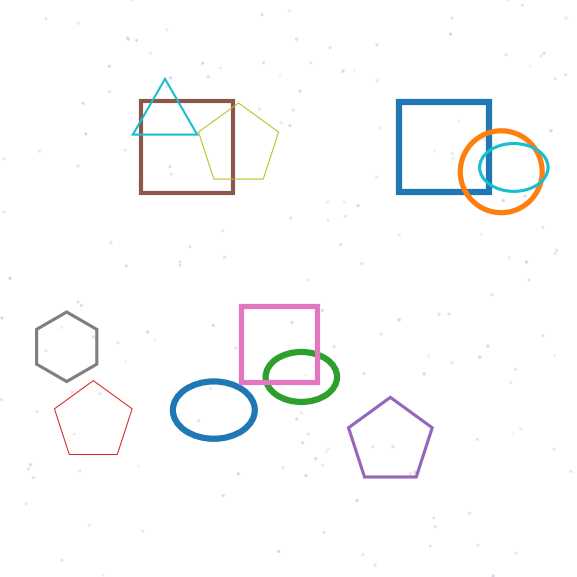[{"shape": "oval", "thickness": 3, "radius": 0.35, "center": [0.37, 0.289]}, {"shape": "square", "thickness": 3, "radius": 0.39, "center": [0.769, 0.745]}, {"shape": "circle", "thickness": 2.5, "radius": 0.35, "center": [0.868, 0.702]}, {"shape": "oval", "thickness": 3, "radius": 0.31, "center": [0.522, 0.346]}, {"shape": "pentagon", "thickness": 0.5, "radius": 0.35, "center": [0.162, 0.269]}, {"shape": "pentagon", "thickness": 1.5, "radius": 0.38, "center": [0.676, 0.235]}, {"shape": "square", "thickness": 2, "radius": 0.4, "center": [0.324, 0.745]}, {"shape": "square", "thickness": 2.5, "radius": 0.33, "center": [0.483, 0.403]}, {"shape": "hexagon", "thickness": 1.5, "radius": 0.3, "center": [0.115, 0.399]}, {"shape": "pentagon", "thickness": 0.5, "radius": 0.36, "center": [0.413, 0.748]}, {"shape": "triangle", "thickness": 1, "radius": 0.32, "center": [0.286, 0.798]}, {"shape": "oval", "thickness": 1.5, "radius": 0.3, "center": [0.89, 0.709]}]